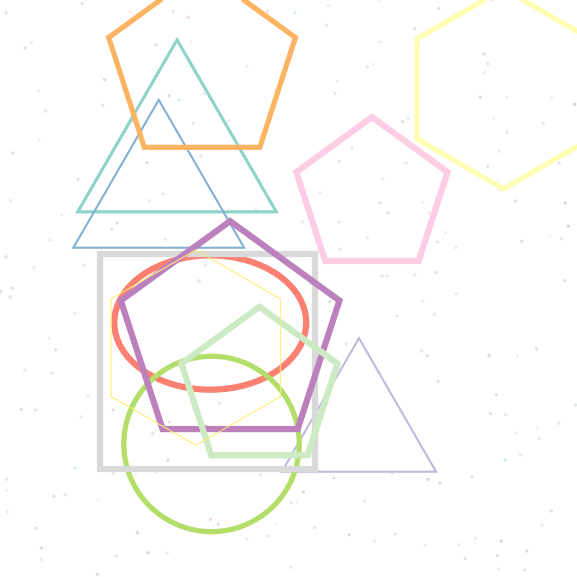[{"shape": "triangle", "thickness": 1.5, "radius": 0.99, "center": [0.307, 0.732]}, {"shape": "hexagon", "thickness": 2.5, "radius": 0.87, "center": [0.872, 0.845]}, {"shape": "triangle", "thickness": 1, "radius": 0.77, "center": [0.622, 0.259]}, {"shape": "oval", "thickness": 3, "radius": 0.83, "center": [0.364, 0.441]}, {"shape": "triangle", "thickness": 1, "radius": 0.85, "center": [0.275, 0.656]}, {"shape": "pentagon", "thickness": 2.5, "radius": 0.85, "center": [0.35, 0.882]}, {"shape": "circle", "thickness": 2.5, "radius": 0.76, "center": [0.366, 0.23]}, {"shape": "pentagon", "thickness": 3, "radius": 0.69, "center": [0.644, 0.659]}, {"shape": "square", "thickness": 3, "radius": 0.93, "center": [0.36, 0.373]}, {"shape": "pentagon", "thickness": 3, "radius": 1.0, "center": [0.398, 0.417]}, {"shape": "pentagon", "thickness": 3, "radius": 0.71, "center": [0.449, 0.326]}, {"shape": "hexagon", "thickness": 0.5, "radius": 0.85, "center": [0.339, 0.397]}]